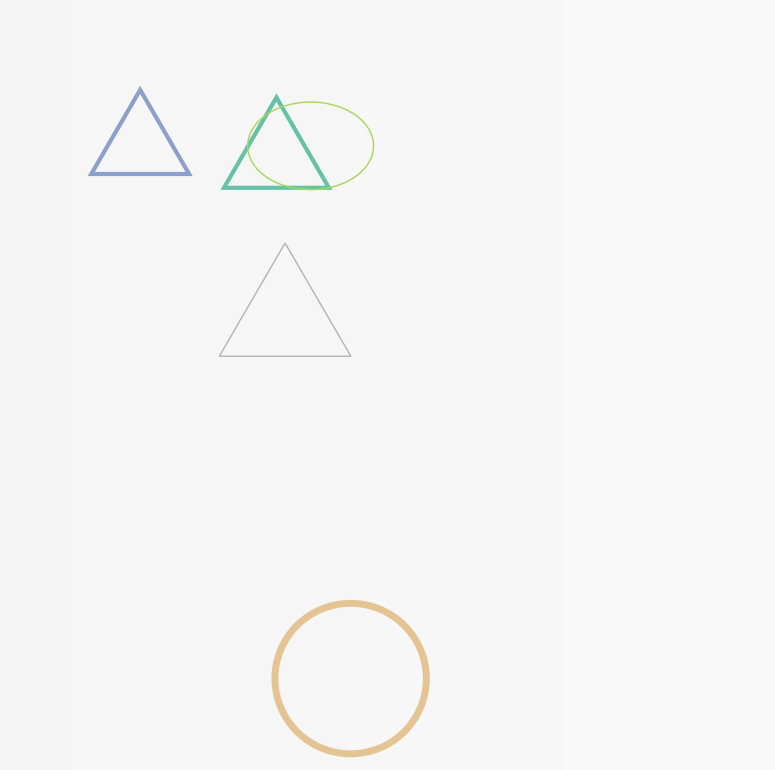[{"shape": "triangle", "thickness": 1.5, "radius": 0.39, "center": [0.357, 0.795]}, {"shape": "triangle", "thickness": 1.5, "radius": 0.36, "center": [0.181, 0.81]}, {"shape": "oval", "thickness": 0.5, "radius": 0.41, "center": [0.401, 0.811]}, {"shape": "circle", "thickness": 2.5, "radius": 0.49, "center": [0.452, 0.119]}, {"shape": "triangle", "thickness": 0.5, "radius": 0.49, "center": [0.368, 0.586]}]